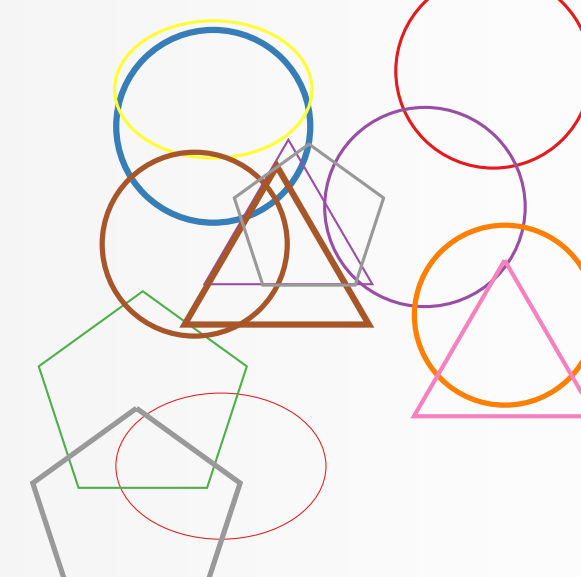[{"shape": "oval", "thickness": 0.5, "radius": 0.9, "center": [0.38, 0.192]}, {"shape": "circle", "thickness": 1.5, "radius": 0.84, "center": [0.849, 0.876]}, {"shape": "circle", "thickness": 3, "radius": 0.83, "center": [0.367, 0.78]}, {"shape": "pentagon", "thickness": 1, "radius": 0.94, "center": [0.246, 0.307]}, {"shape": "triangle", "thickness": 1, "radius": 0.83, "center": [0.496, 0.59]}, {"shape": "circle", "thickness": 1.5, "radius": 0.86, "center": [0.731, 0.641]}, {"shape": "circle", "thickness": 2.5, "radius": 0.78, "center": [0.869, 0.453]}, {"shape": "oval", "thickness": 1.5, "radius": 0.85, "center": [0.367, 0.844]}, {"shape": "triangle", "thickness": 3, "radius": 0.91, "center": [0.476, 0.529]}, {"shape": "circle", "thickness": 2.5, "radius": 0.8, "center": [0.335, 0.576]}, {"shape": "triangle", "thickness": 2, "radius": 0.9, "center": [0.868, 0.368]}, {"shape": "pentagon", "thickness": 2.5, "radius": 0.94, "center": [0.235, 0.105]}, {"shape": "pentagon", "thickness": 1.5, "radius": 0.68, "center": [0.532, 0.615]}]